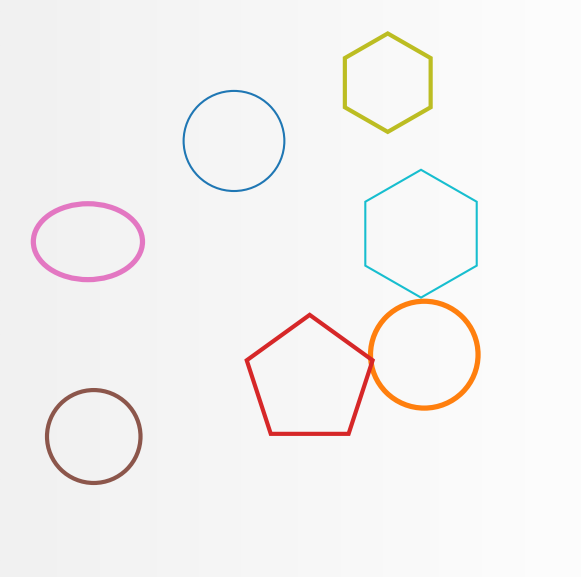[{"shape": "circle", "thickness": 1, "radius": 0.43, "center": [0.403, 0.755]}, {"shape": "circle", "thickness": 2.5, "radius": 0.46, "center": [0.73, 0.385]}, {"shape": "pentagon", "thickness": 2, "radius": 0.57, "center": [0.533, 0.34]}, {"shape": "circle", "thickness": 2, "radius": 0.4, "center": [0.161, 0.243]}, {"shape": "oval", "thickness": 2.5, "radius": 0.47, "center": [0.151, 0.581]}, {"shape": "hexagon", "thickness": 2, "radius": 0.43, "center": [0.667, 0.856]}, {"shape": "hexagon", "thickness": 1, "radius": 0.55, "center": [0.724, 0.594]}]